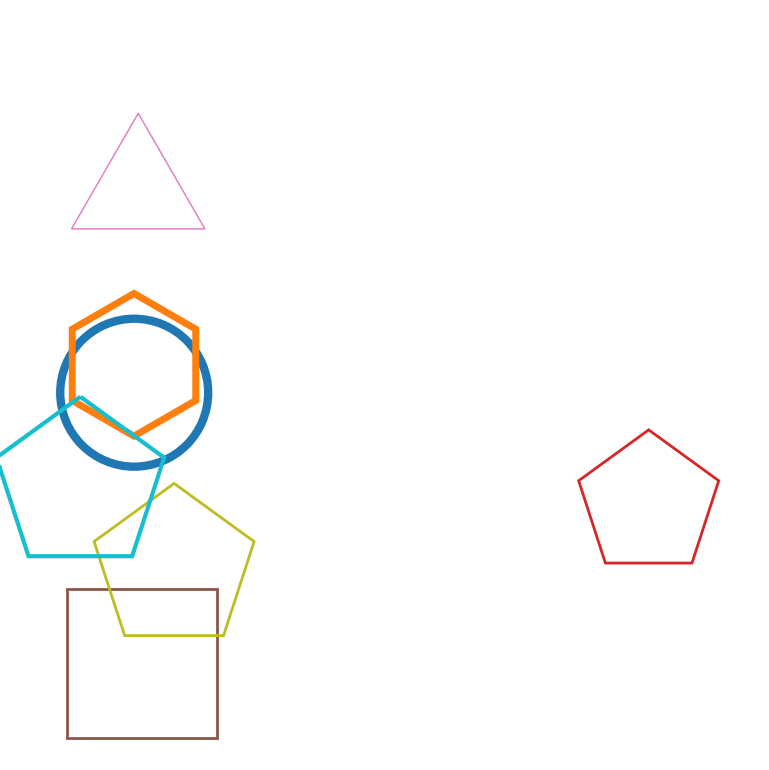[{"shape": "circle", "thickness": 3, "radius": 0.48, "center": [0.174, 0.49]}, {"shape": "hexagon", "thickness": 2.5, "radius": 0.46, "center": [0.174, 0.526]}, {"shape": "pentagon", "thickness": 1, "radius": 0.48, "center": [0.842, 0.346]}, {"shape": "square", "thickness": 1, "radius": 0.48, "center": [0.184, 0.138]}, {"shape": "triangle", "thickness": 0.5, "radius": 0.5, "center": [0.18, 0.753]}, {"shape": "pentagon", "thickness": 1, "radius": 0.55, "center": [0.226, 0.263]}, {"shape": "pentagon", "thickness": 1.5, "radius": 0.57, "center": [0.104, 0.37]}]